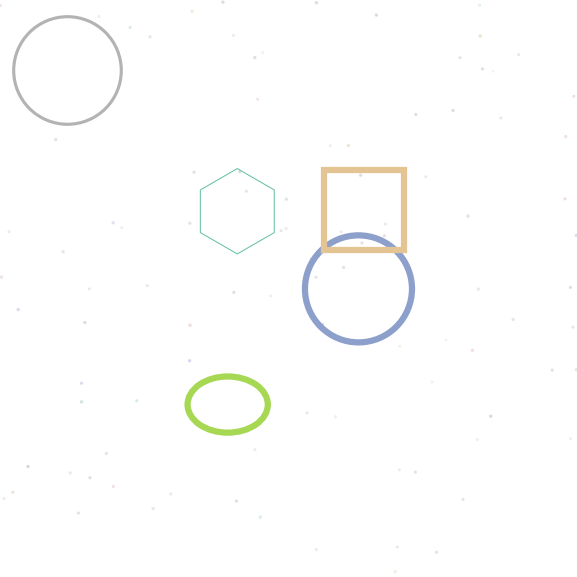[{"shape": "hexagon", "thickness": 0.5, "radius": 0.37, "center": [0.411, 0.633]}, {"shape": "circle", "thickness": 3, "radius": 0.46, "center": [0.621, 0.499]}, {"shape": "oval", "thickness": 3, "radius": 0.35, "center": [0.394, 0.299]}, {"shape": "square", "thickness": 3, "radius": 0.35, "center": [0.631, 0.636]}, {"shape": "circle", "thickness": 1.5, "radius": 0.47, "center": [0.117, 0.877]}]